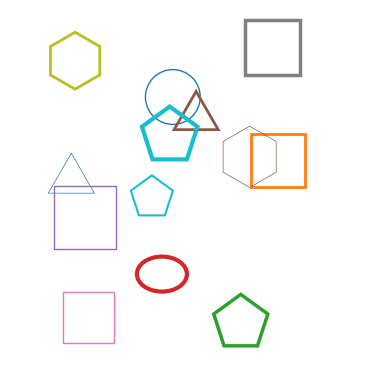[{"shape": "circle", "thickness": 1, "radius": 0.36, "center": [0.449, 0.748]}, {"shape": "triangle", "thickness": 0.5, "radius": 0.35, "center": [0.185, 0.533]}, {"shape": "square", "thickness": 2, "radius": 0.35, "center": [0.722, 0.583]}, {"shape": "pentagon", "thickness": 2.5, "radius": 0.37, "center": [0.625, 0.161]}, {"shape": "oval", "thickness": 3, "radius": 0.32, "center": [0.421, 0.288]}, {"shape": "square", "thickness": 1, "radius": 0.41, "center": [0.222, 0.436]}, {"shape": "triangle", "thickness": 2, "radius": 0.33, "center": [0.509, 0.696]}, {"shape": "hexagon", "thickness": 0.5, "radius": 0.4, "center": [0.648, 0.593]}, {"shape": "square", "thickness": 1, "radius": 0.33, "center": [0.23, 0.176]}, {"shape": "square", "thickness": 2.5, "radius": 0.36, "center": [0.707, 0.876]}, {"shape": "hexagon", "thickness": 2, "radius": 0.37, "center": [0.195, 0.842]}, {"shape": "pentagon", "thickness": 1.5, "radius": 0.29, "center": [0.395, 0.487]}, {"shape": "pentagon", "thickness": 3, "radius": 0.38, "center": [0.441, 0.647]}]